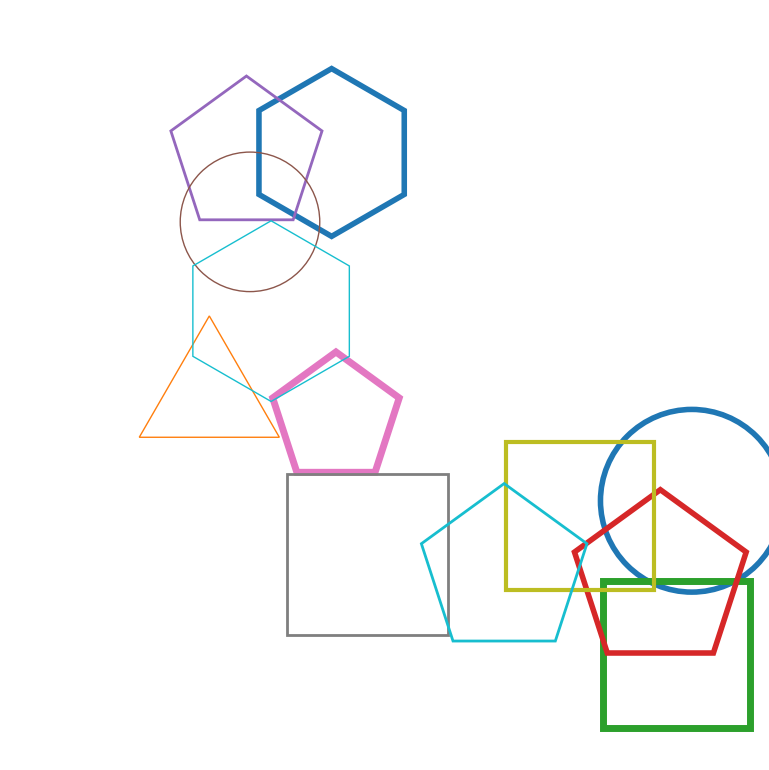[{"shape": "hexagon", "thickness": 2, "radius": 0.54, "center": [0.431, 0.802]}, {"shape": "circle", "thickness": 2, "radius": 0.59, "center": [0.898, 0.35]}, {"shape": "triangle", "thickness": 0.5, "radius": 0.53, "center": [0.272, 0.485]}, {"shape": "square", "thickness": 2.5, "radius": 0.48, "center": [0.878, 0.15]}, {"shape": "pentagon", "thickness": 2, "radius": 0.59, "center": [0.858, 0.247]}, {"shape": "pentagon", "thickness": 1, "radius": 0.52, "center": [0.32, 0.798]}, {"shape": "circle", "thickness": 0.5, "radius": 0.45, "center": [0.325, 0.712]}, {"shape": "pentagon", "thickness": 2.5, "radius": 0.43, "center": [0.436, 0.457]}, {"shape": "square", "thickness": 1, "radius": 0.52, "center": [0.477, 0.28]}, {"shape": "square", "thickness": 1.5, "radius": 0.48, "center": [0.753, 0.33]}, {"shape": "pentagon", "thickness": 1, "radius": 0.57, "center": [0.655, 0.259]}, {"shape": "hexagon", "thickness": 0.5, "radius": 0.59, "center": [0.352, 0.596]}]